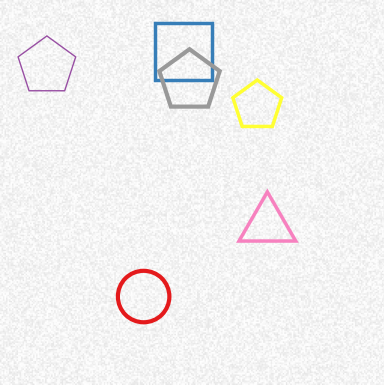[{"shape": "circle", "thickness": 3, "radius": 0.33, "center": [0.373, 0.23]}, {"shape": "square", "thickness": 2.5, "radius": 0.37, "center": [0.477, 0.866]}, {"shape": "pentagon", "thickness": 1, "radius": 0.39, "center": [0.122, 0.828]}, {"shape": "pentagon", "thickness": 2.5, "radius": 0.33, "center": [0.668, 0.725]}, {"shape": "triangle", "thickness": 2.5, "radius": 0.43, "center": [0.694, 0.416]}, {"shape": "pentagon", "thickness": 3, "radius": 0.41, "center": [0.492, 0.79]}]